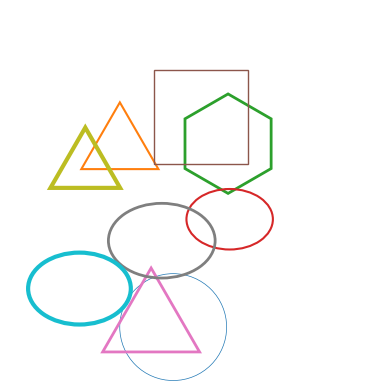[{"shape": "circle", "thickness": 0.5, "radius": 0.69, "center": [0.45, 0.15]}, {"shape": "triangle", "thickness": 1.5, "radius": 0.58, "center": [0.311, 0.619]}, {"shape": "hexagon", "thickness": 2, "radius": 0.65, "center": [0.592, 0.627]}, {"shape": "oval", "thickness": 1.5, "radius": 0.56, "center": [0.597, 0.431]}, {"shape": "square", "thickness": 1, "radius": 0.61, "center": [0.523, 0.696]}, {"shape": "triangle", "thickness": 2, "radius": 0.73, "center": [0.392, 0.159]}, {"shape": "oval", "thickness": 2, "radius": 0.69, "center": [0.42, 0.375]}, {"shape": "triangle", "thickness": 3, "radius": 0.52, "center": [0.222, 0.564]}, {"shape": "oval", "thickness": 3, "radius": 0.67, "center": [0.206, 0.25]}]